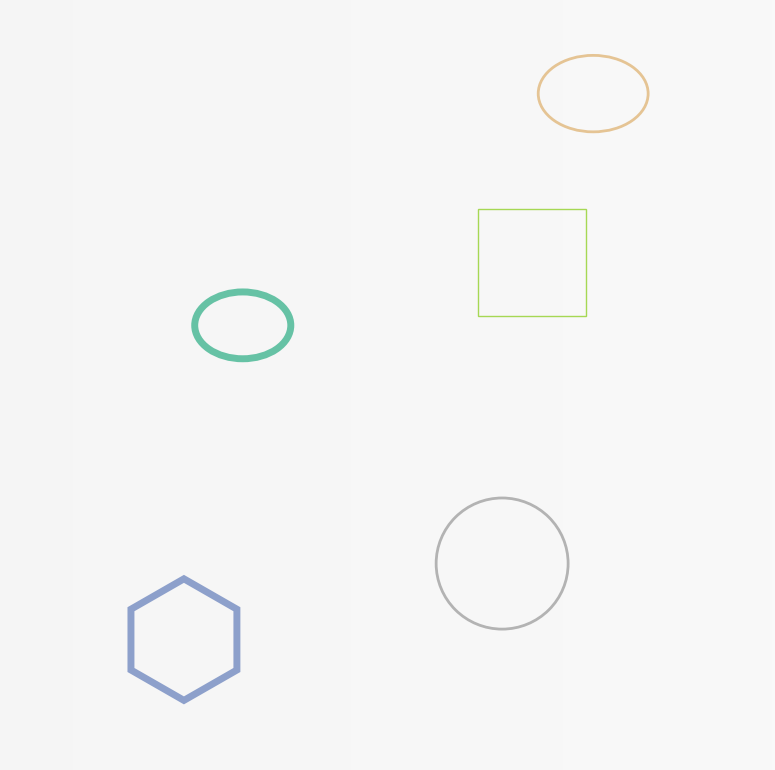[{"shape": "oval", "thickness": 2.5, "radius": 0.31, "center": [0.313, 0.577]}, {"shape": "hexagon", "thickness": 2.5, "radius": 0.39, "center": [0.237, 0.169]}, {"shape": "square", "thickness": 0.5, "radius": 0.35, "center": [0.687, 0.659]}, {"shape": "oval", "thickness": 1, "radius": 0.35, "center": [0.765, 0.878]}, {"shape": "circle", "thickness": 1, "radius": 0.43, "center": [0.648, 0.268]}]